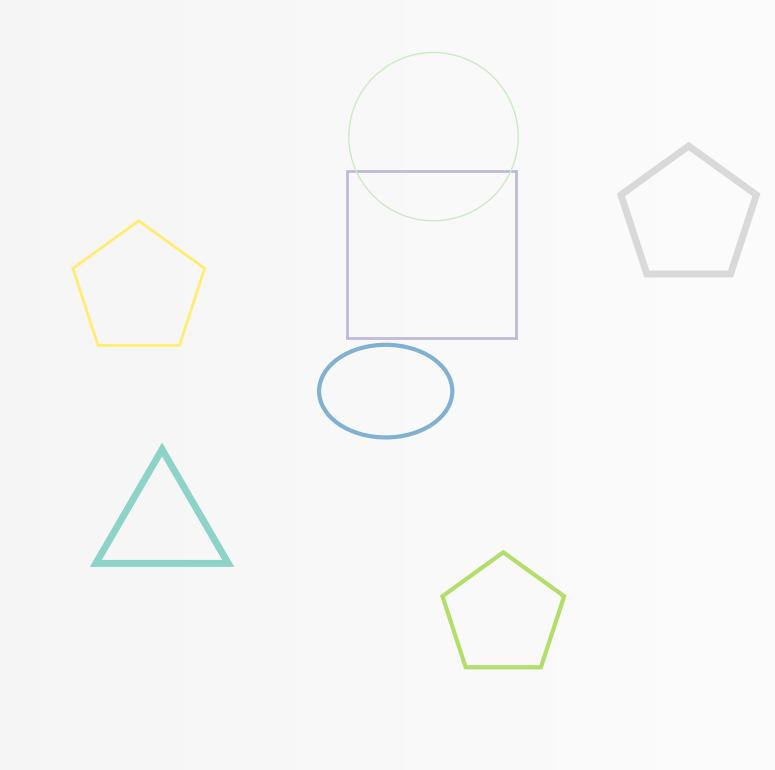[{"shape": "triangle", "thickness": 2.5, "radius": 0.49, "center": [0.209, 0.318]}, {"shape": "square", "thickness": 1, "radius": 0.54, "center": [0.557, 0.669]}, {"shape": "oval", "thickness": 1.5, "radius": 0.43, "center": [0.498, 0.492]}, {"shape": "pentagon", "thickness": 1.5, "radius": 0.41, "center": [0.649, 0.2]}, {"shape": "pentagon", "thickness": 2.5, "radius": 0.46, "center": [0.889, 0.719]}, {"shape": "circle", "thickness": 0.5, "radius": 0.55, "center": [0.559, 0.823]}, {"shape": "pentagon", "thickness": 1, "radius": 0.45, "center": [0.179, 0.624]}]